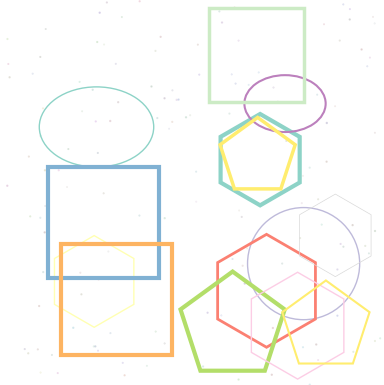[{"shape": "hexagon", "thickness": 3, "radius": 0.59, "center": [0.676, 0.585]}, {"shape": "oval", "thickness": 1, "radius": 0.74, "center": [0.251, 0.67]}, {"shape": "hexagon", "thickness": 1, "radius": 0.6, "center": [0.245, 0.269]}, {"shape": "circle", "thickness": 1, "radius": 0.73, "center": [0.789, 0.315]}, {"shape": "hexagon", "thickness": 2, "radius": 0.73, "center": [0.692, 0.245]}, {"shape": "square", "thickness": 3, "radius": 0.72, "center": [0.269, 0.421]}, {"shape": "square", "thickness": 3, "radius": 0.72, "center": [0.303, 0.222]}, {"shape": "pentagon", "thickness": 3, "radius": 0.71, "center": [0.604, 0.152]}, {"shape": "hexagon", "thickness": 1, "radius": 0.69, "center": [0.773, 0.154]}, {"shape": "hexagon", "thickness": 0.5, "radius": 0.54, "center": [0.871, 0.389]}, {"shape": "oval", "thickness": 1.5, "radius": 0.53, "center": [0.74, 0.731]}, {"shape": "square", "thickness": 2.5, "radius": 0.61, "center": [0.666, 0.857]}, {"shape": "pentagon", "thickness": 1.5, "radius": 0.6, "center": [0.846, 0.152]}, {"shape": "pentagon", "thickness": 2.5, "radius": 0.51, "center": [0.669, 0.592]}]